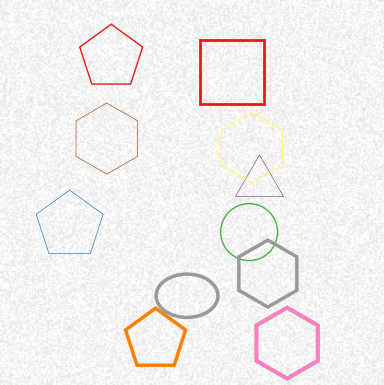[{"shape": "square", "thickness": 2, "radius": 0.42, "center": [0.603, 0.814]}, {"shape": "pentagon", "thickness": 1, "radius": 0.43, "center": [0.289, 0.851]}, {"shape": "pentagon", "thickness": 0.5, "radius": 0.46, "center": [0.181, 0.415]}, {"shape": "circle", "thickness": 1, "radius": 0.37, "center": [0.647, 0.397]}, {"shape": "triangle", "thickness": 0.5, "radius": 0.36, "center": [0.674, 0.525]}, {"shape": "pentagon", "thickness": 2.5, "radius": 0.41, "center": [0.404, 0.118]}, {"shape": "hexagon", "thickness": 0.5, "radius": 0.46, "center": [0.654, 0.616]}, {"shape": "hexagon", "thickness": 0.5, "radius": 0.46, "center": [0.277, 0.64]}, {"shape": "hexagon", "thickness": 3, "radius": 0.46, "center": [0.746, 0.109]}, {"shape": "oval", "thickness": 2.5, "radius": 0.4, "center": [0.486, 0.232]}, {"shape": "hexagon", "thickness": 2.5, "radius": 0.43, "center": [0.696, 0.289]}]